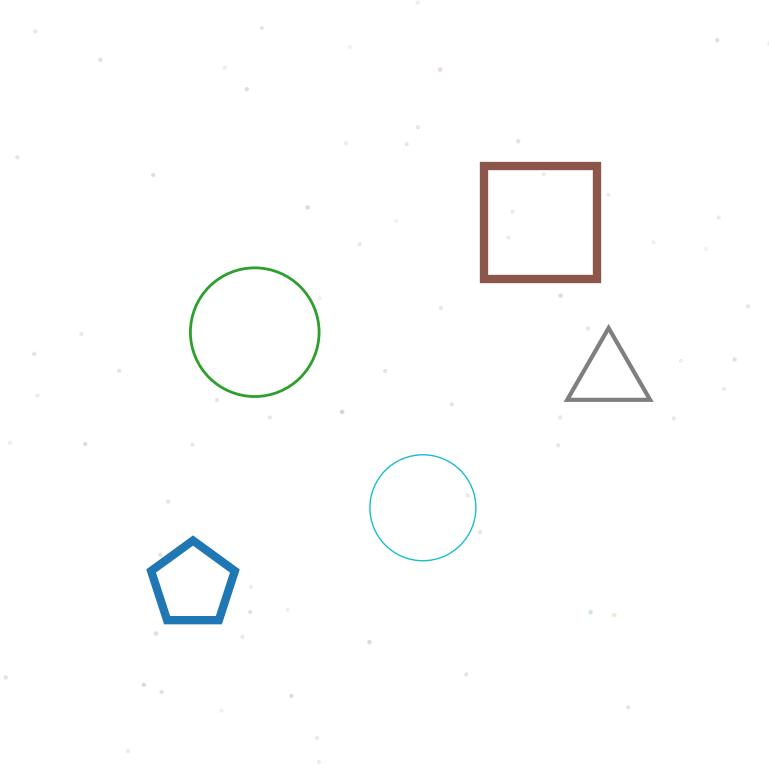[{"shape": "pentagon", "thickness": 3, "radius": 0.29, "center": [0.251, 0.241]}, {"shape": "circle", "thickness": 1, "radius": 0.42, "center": [0.331, 0.569]}, {"shape": "square", "thickness": 3, "radius": 0.37, "center": [0.702, 0.711]}, {"shape": "triangle", "thickness": 1.5, "radius": 0.31, "center": [0.79, 0.512]}, {"shape": "circle", "thickness": 0.5, "radius": 0.34, "center": [0.549, 0.341]}]